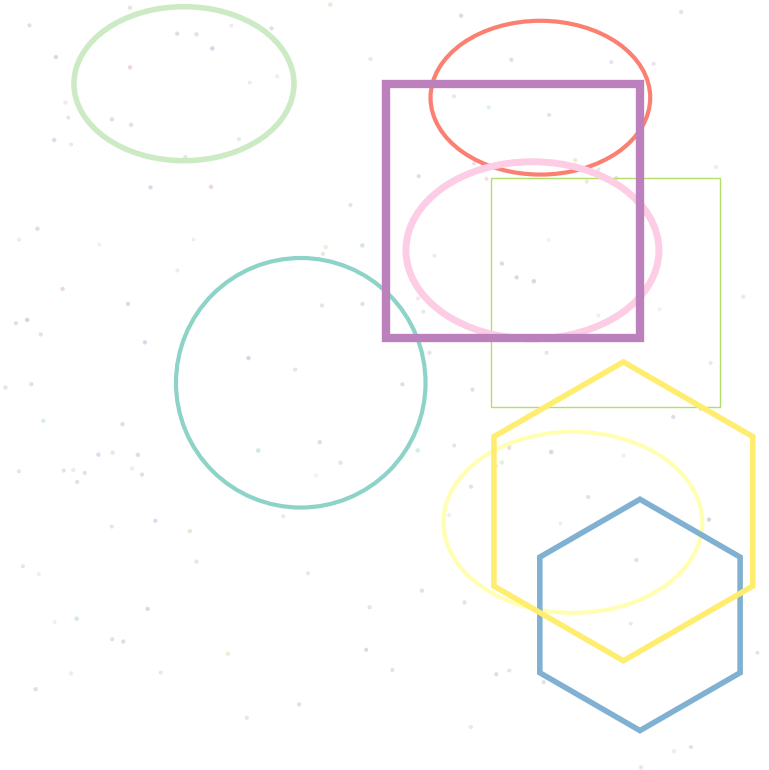[{"shape": "circle", "thickness": 1.5, "radius": 0.81, "center": [0.391, 0.503]}, {"shape": "oval", "thickness": 1.5, "radius": 0.84, "center": [0.744, 0.322]}, {"shape": "oval", "thickness": 1.5, "radius": 0.71, "center": [0.702, 0.873]}, {"shape": "hexagon", "thickness": 2, "radius": 0.75, "center": [0.831, 0.201]}, {"shape": "square", "thickness": 0.5, "radius": 0.74, "center": [0.787, 0.62]}, {"shape": "oval", "thickness": 2.5, "radius": 0.82, "center": [0.691, 0.675]}, {"shape": "square", "thickness": 3, "radius": 0.82, "center": [0.666, 0.726]}, {"shape": "oval", "thickness": 2, "radius": 0.71, "center": [0.239, 0.891]}, {"shape": "hexagon", "thickness": 2, "radius": 0.97, "center": [0.81, 0.336]}]